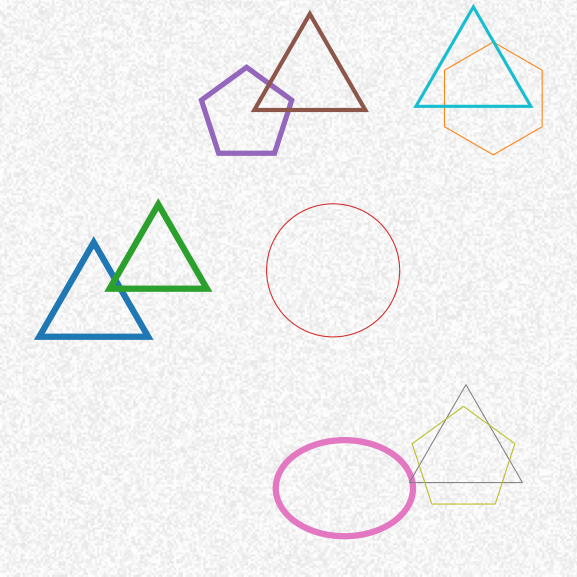[{"shape": "triangle", "thickness": 3, "radius": 0.54, "center": [0.162, 0.47]}, {"shape": "hexagon", "thickness": 0.5, "radius": 0.49, "center": [0.854, 0.829]}, {"shape": "triangle", "thickness": 3, "radius": 0.49, "center": [0.274, 0.548]}, {"shape": "circle", "thickness": 0.5, "radius": 0.58, "center": [0.577, 0.531]}, {"shape": "pentagon", "thickness": 2.5, "radius": 0.41, "center": [0.427, 0.8]}, {"shape": "triangle", "thickness": 2, "radius": 0.55, "center": [0.536, 0.864]}, {"shape": "oval", "thickness": 3, "radius": 0.59, "center": [0.596, 0.154]}, {"shape": "triangle", "thickness": 0.5, "radius": 0.57, "center": [0.807, 0.22]}, {"shape": "pentagon", "thickness": 0.5, "radius": 0.47, "center": [0.803, 0.202]}, {"shape": "triangle", "thickness": 1.5, "radius": 0.57, "center": [0.82, 0.872]}]